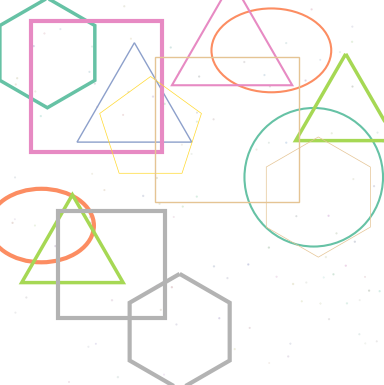[{"shape": "circle", "thickness": 1.5, "radius": 0.9, "center": [0.815, 0.54]}, {"shape": "hexagon", "thickness": 2.5, "radius": 0.71, "center": [0.123, 0.863]}, {"shape": "oval", "thickness": 3, "radius": 0.68, "center": [0.107, 0.414]}, {"shape": "oval", "thickness": 1.5, "radius": 0.78, "center": [0.705, 0.869]}, {"shape": "triangle", "thickness": 1, "radius": 0.86, "center": [0.349, 0.717]}, {"shape": "square", "thickness": 3, "radius": 0.85, "center": [0.251, 0.775]}, {"shape": "triangle", "thickness": 1.5, "radius": 0.9, "center": [0.603, 0.869]}, {"shape": "triangle", "thickness": 2.5, "radius": 0.75, "center": [0.898, 0.71]}, {"shape": "triangle", "thickness": 2.5, "radius": 0.76, "center": [0.188, 0.342]}, {"shape": "pentagon", "thickness": 0.5, "radius": 0.69, "center": [0.391, 0.662]}, {"shape": "square", "thickness": 1, "radius": 0.94, "center": [0.589, 0.664]}, {"shape": "hexagon", "thickness": 0.5, "radius": 0.78, "center": [0.827, 0.488]}, {"shape": "hexagon", "thickness": 3, "radius": 0.75, "center": [0.467, 0.139]}, {"shape": "square", "thickness": 3, "radius": 0.69, "center": [0.291, 0.314]}]